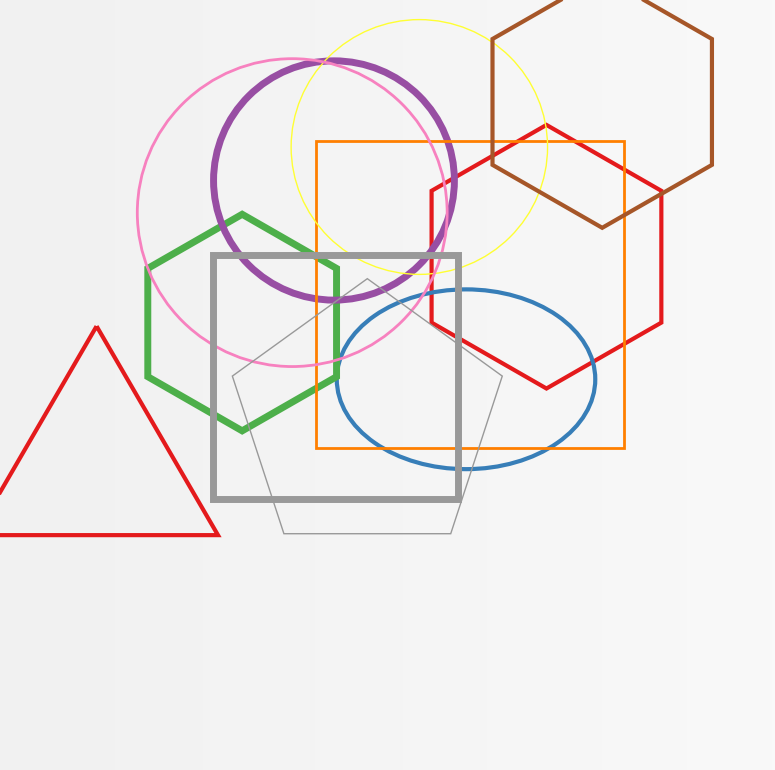[{"shape": "hexagon", "thickness": 1.5, "radius": 0.86, "center": [0.705, 0.667]}, {"shape": "triangle", "thickness": 1.5, "radius": 0.9, "center": [0.125, 0.395]}, {"shape": "oval", "thickness": 1.5, "radius": 0.83, "center": [0.601, 0.507]}, {"shape": "hexagon", "thickness": 2.5, "radius": 0.7, "center": [0.312, 0.581]}, {"shape": "circle", "thickness": 2.5, "radius": 0.78, "center": [0.431, 0.766]}, {"shape": "square", "thickness": 1, "radius": 1.0, "center": [0.607, 0.617]}, {"shape": "circle", "thickness": 0.5, "radius": 0.83, "center": [0.541, 0.809]}, {"shape": "hexagon", "thickness": 1.5, "radius": 0.82, "center": [0.777, 0.868]}, {"shape": "circle", "thickness": 1, "radius": 1.0, "center": [0.377, 0.724]}, {"shape": "square", "thickness": 2.5, "radius": 0.79, "center": [0.433, 0.51]}, {"shape": "pentagon", "thickness": 0.5, "radius": 0.92, "center": [0.474, 0.455]}]